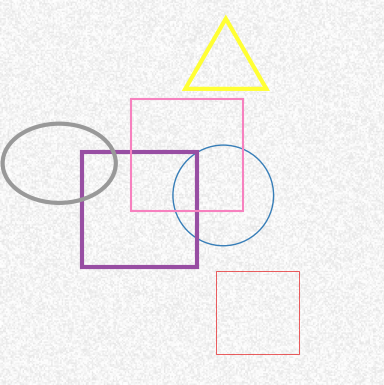[{"shape": "square", "thickness": 0.5, "radius": 0.54, "center": [0.669, 0.188]}, {"shape": "circle", "thickness": 1, "radius": 0.65, "center": [0.58, 0.492]}, {"shape": "square", "thickness": 3, "radius": 0.75, "center": [0.362, 0.456]}, {"shape": "triangle", "thickness": 3, "radius": 0.61, "center": [0.587, 0.83]}, {"shape": "square", "thickness": 1.5, "radius": 0.73, "center": [0.487, 0.597]}, {"shape": "oval", "thickness": 3, "radius": 0.73, "center": [0.154, 0.576]}]